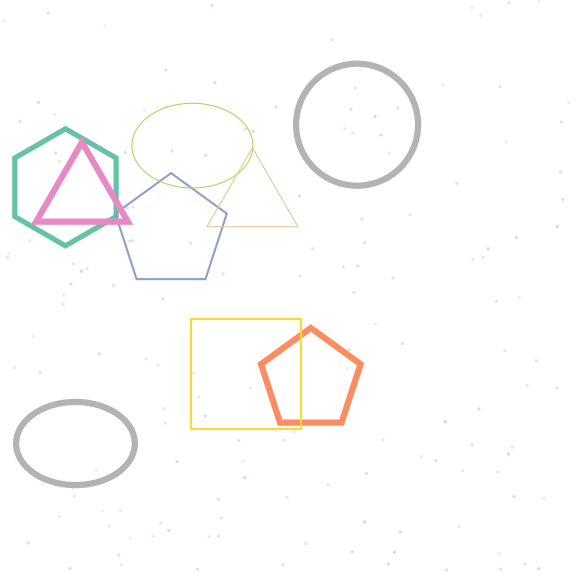[{"shape": "hexagon", "thickness": 2.5, "radius": 0.51, "center": [0.113, 0.675]}, {"shape": "pentagon", "thickness": 3, "radius": 0.45, "center": [0.538, 0.341]}, {"shape": "pentagon", "thickness": 1, "radius": 0.51, "center": [0.296, 0.598]}, {"shape": "triangle", "thickness": 3, "radius": 0.46, "center": [0.142, 0.661]}, {"shape": "oval", "thickness": 0.5, "radius": 0.52, "center": [0.333, 0.747]}, {"shape": "square", "thickness": 1, "radius": 0.48, "center": [0.426, 0.352]}, {"shape": "triangle", "thickness": 0.5, "radius": 0.46, "center": [0.437, 0.652]}, {"shape": "circle", "thickness": 3, "radius": 0.53, "center": [0.618, 0.783]}, {"shape": "oval", "thickness": 3, "radius": 0.51, "center": [0.131, 0.231]}]